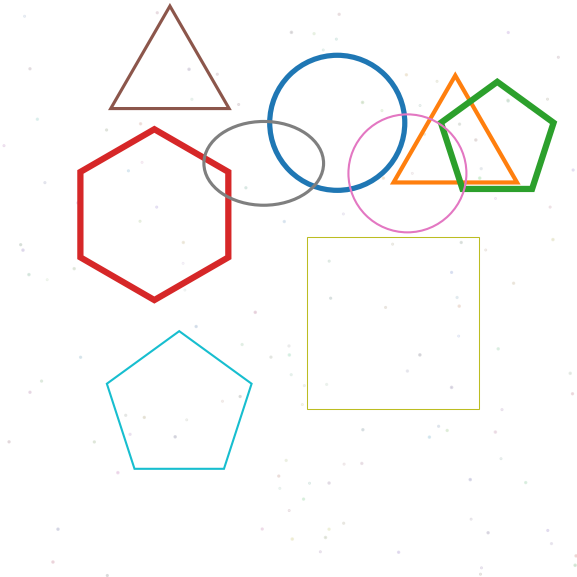[{"shape": "circle", "thickness": 2.5, "radius": 0.58, "center": [0.584, 0.786]}, {"shape": "triangle", "thickness": 2, "radius": 0.62, "center": [0.788, 0.745]}, {"shape": "pentagon", "thickness": 3, "radius": 0.51, "center": [0.861, 0.755]}, {"shape": "hexagon", "thickness": 3, "radius": 0.74, "center": [0.267, 0.627]}, {"shape": "triangle", "thickness": 1.5, "radius": 0.59, "center": [0.294, 0.87]}, {"shape": "circle", "thickness": 1, "radius": 0.51, "center": [0.705, 0.699]}, {"shape": "oval", "thickness": 1.5, "radius": 0.52, "center": [0.457, 0.716]}, {"shape": "square", "thickness": 0.5, "radius": 0.74, "center": [0.681, 0.44]}, {"shape": "pentagon", "thickness": 1, "radius": 0.66, "center": [0.31, 0.294]}]